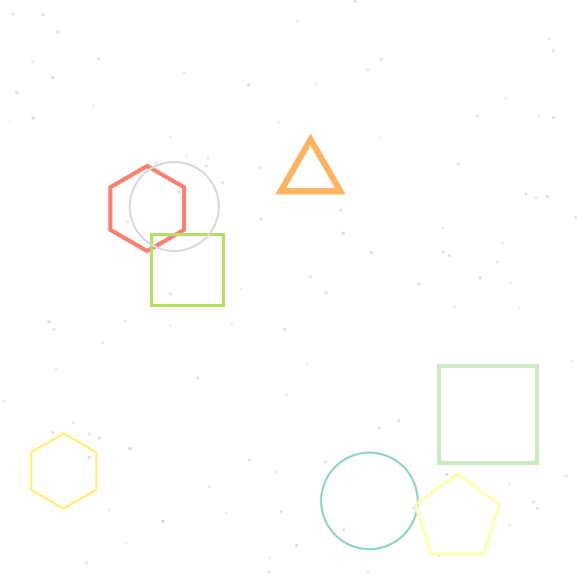[{"shape": "circle", "thickness": 1, "radius": 0.42, "center": [0.64, 0.132]}, {"shape": "pentagon", "thickness": 1.5, "radius": 0.38, "center": [0.792, 0.102]}, {"shape": "hexagon", "thickness": 2, "radius": 0.37, "center": [0.255, 0.638]}, {"shape": "triangle", "thickness": 3, "radius": 0.3, "center": [0.538, 0.698]}, {"shape": "square", "thickness": 1.5, "radius": 0.31, "center": [0.324, 0.532]}, {"shape": "circle", "thickness": 1, "radius": 0.39, "center": [0.302, 0.642]}, {"shape": "square", "thickness": 2, "radius": 0.42, "center": [0.845, 0.281]}, {"shape": "hexagon", "thickness": 1, "radius": 0.33, "center": [0.11, 0.184]}]